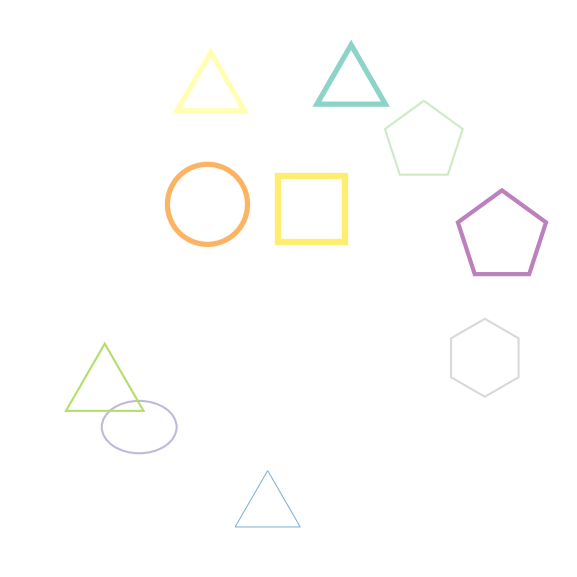[{"shape": "triangle", "thickness": 2.5, "radius": 0.34, "center": [0.608, 0.853]}, {"shape": "triangle", "thickness": 2.5, "radius": 0.34, "center": [0.365, 0.841]}, {"shape": "oval", "thickness": 1, "radius": 0.32, "center": [0.241, 0.26]}, {"shape": "triangle", "thickness": 0.5, "radius": 0.33, "center": [0.464, 0.119]}, {"shape": "circle", "thickness": 2.5, "radius": 0.35, "center": [0.359, 0.645]}, {"shape": "triangle", "thickness": 1, "radius": 0.39, "center": [0.181, 0.326]}, {"shape": "hexagon", "thickness": 1, "radius": 0.34, "center": [0.84, 0.38]}, {"shape": "pentagon", "thickness": 2, "radius": 0.4, "center": [0.869, 0.589]}, {"shape": "pentagon", "thickness": 1, "radius": 0.35, "center": [0.734, 0.754]}, {"shape": "square", "thickness": 3, "radius": 0.29, "center": [0.539, 0.637]}]